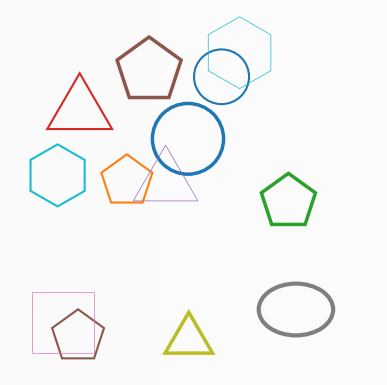[{"shape": "circle", "thickness": 1.5, "radius": 0.36, "center": [0.572, 0.801]}, {"shape": "circle", "thickness": 2.5, "radius": 0.46, "center": [0.485, 0.639]}, {"shape": "pentagon", "thickness": 1.5, "radius": 0.35, "center": [0.327, 0.53]}, {"shape": "pentagon", "thickness": 2.5, "radius": 0.37, "center": [0.744, 0.476]}, {"shape": "triangle", "thickness": 1.5, "radius": 0.48, "center": [0.206, 0.713]}, {"shape": "triangle", "thickness": 0.5, "radius": 0.48, "center": [0.427, 0.526]}, {"shape": "pentagon", "thickness": 2.5, "radius": 0.43, "center": [0.385, 0.817]}, {"shape": "pentagon", "thickness": 1.5, "radius": 0.35, "center": [0.201, 0.126]}, {"shape": "square", "thickness": 0.5, "radius": 0.4, "center": [0.163, 0.163]}, {"shape": "oval", "thickness": 3, "radius": 0.48, "center": [0.764, 0.196]}, {"shape": "triangle", "thickness": 2.5, "radius": 0.35, "center": [0.487, 0.118]}, {"shape": "hexagon", "thickness": 0.5, "radius": 0.47, "center": [0.618, 0.863]}, {"shape": "hexagon", "thickness": 1.5, "radius": 0.4, "center": [0.149, 0.544]}]